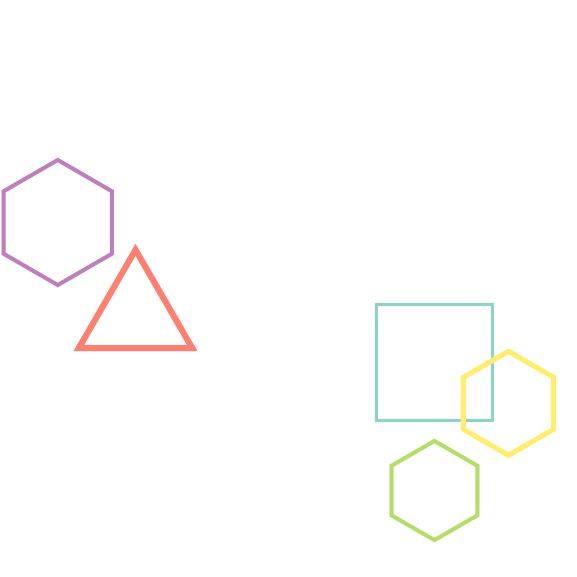[{"shape": "square", "thickness": 1.5, "radius": 0.5, "center": [0.752, 0.372]}, {"shape": "triangle", "thickness": 3, "radius": 0.57, "center": [0.235, 0.453]}, {"shape": "hexagon", "thickness": 2, "radius": 0.43, "center": [0.752, 0.15]}, {"shape": "hexagon", "thickness": 2, "radius": 0.54, "center": [0.1, 0.614]}, {"shape": "hexagon", "thickness": 2.5, "radius": 0.45, "center": [0.88, 0.301]}]